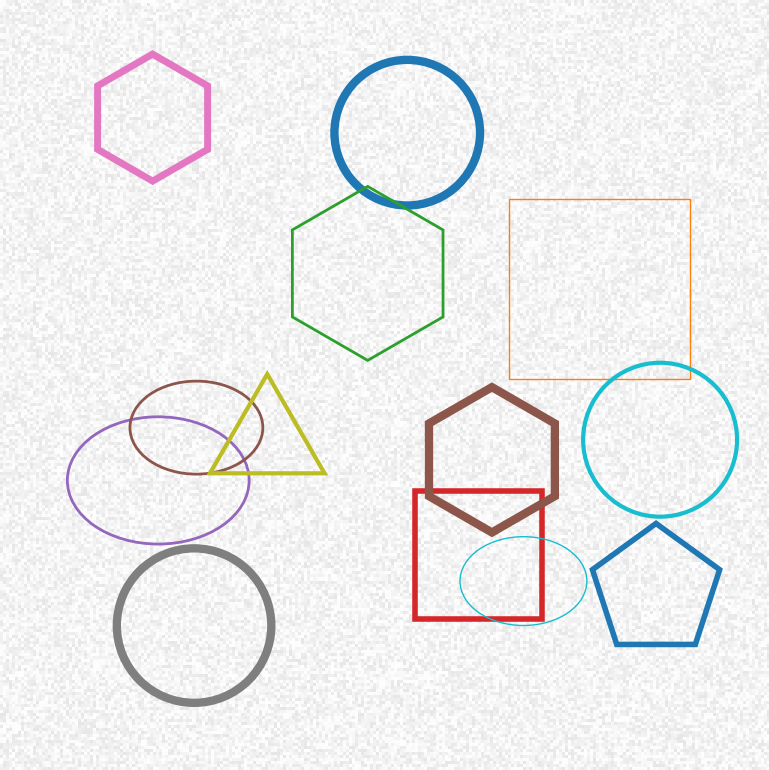[{"shape": "pentagon", "thickness": 2, "radius": 0.43, "center": [0.852, 0.233]}, {"shape": "circle", "thickness": 3, "radius": 0.47, "center": [0.529, 0.828]}, {"shape": "square", "thickness": 0.5, "radius": 0.59, "center": [0.779, 0.625]}, {"shape": "hexagon", "thickness": 1, "radius": 0.56, "center": [0.478, 0.645]}, {"shape": "square", "thickness": 2, "radius": 0.41, "center": [0.622, 0.279]}, {"shape": "oval", "thickness": 1, "radius": 0.59, "center": [0.206, 0.376]}, {"shape": "hexagon", "thickness": 3, "radius": 0.47, "center": [0.639, 0.403]}, {"shape": "oval", "thickness": 1, "radius": 0.43, "center": [0.255, 0.445]}, {"shape": "hexagon", "thickness": 2.5, "radius": 0.41, "center": [0.198, 0.847]}, {"shape": "circle", "thickness": 3, "radius": 0.5, "center": [0.252, 0.188]}, {"shape": "triangle", "thickness": 1.5, "radius": 0.43, "center": [0.347, 0.428]}, {"shape": "oval", "thickness": 0.5, "radius": 0.41, "center": [0.68, 0.245]}, {"shape": "circle", "thickness": 1.5, "radius": 0.5, "center": [0.857, 0.429]}]